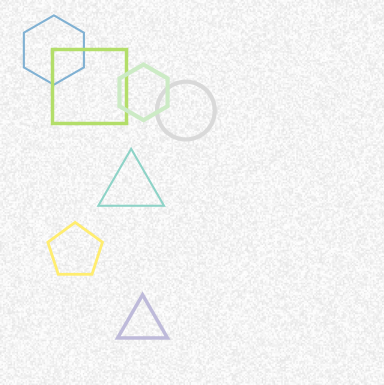[{"shape": "triangle", "thickness": 1.5, "radius": 0.49, "center": [0.341, 0.515]}, {"shape": "triangle", "thickness": 2.5, "radius": 0.37, "center": [0.37, 0.16]}, {"shape": "hexagon", "thickness": 1.5, "radius": 0.45, "center": [0.14, 0.87]}, {"shape": "square", "thickness": 2.5, "radius": 0.48, "center": [0.23, 0.776]}, {"shape": "circle", "thickness": 3, "radius": 0.38, "center": [0.483, 0.713]}, {"shape": "hexagon", "thickness": 3, "radius": 0.36, "center": [0.373, 0.76]}, {"shape": "pentagon", "thickness": 2, "radius": 0.37, "center": [0.195, 0.348]}]